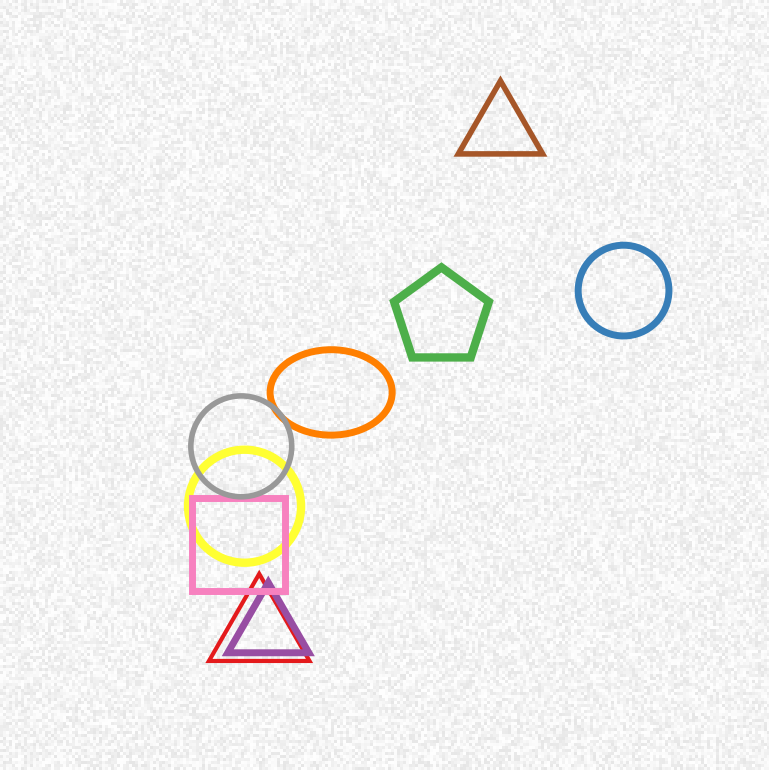[{"shape": "triangle", "thickness": 1.5, "radius": 0.38, "center": [0.337, 0.179]}, {"shape": "circle", "thickness": 2.5, "radius": 0.29, "center": [0.81, 0.623]}, {"shape": "pentagon", "thickness": 3, "radius": 0.32, "center": [0.573, 0.588]}, {"shape": "triangle", "thickness": 2.5, "radius": 0.3, "center": [0.348, 0.183]}, {"shape": "oval", "thickness": 2.5, "radius": 0.4, "center": [0.43, 0.49]}, {"shape": "circle", "thickness": 3, "radius": 0.37, "center": [0.318, 0.343]}, {"shape": "triangle", "thickness": 2, "radius": 0.32, "center": [0.65, 0.832]}, {"shape": "square", "thickness": 2.5, "radius": 0.3, "center": [0.31, 0.293]}, {"shape": "circle", "thickness": 2, "radius": 0.33, "center": [0.313, 0.42]}]